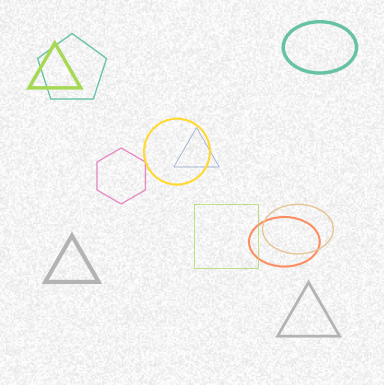[{"shape": "oval", "thickness": 2.5, "radius": 0.48, "center": [0.831, 0.877]}, {"shape": "pentagon", "thickness": 1, "radius": 0.47, "center": [0.187, 0.819]}, {"shape": "oval", "thickness": 1.5, "radius": 0.46, "center": [0.739, 0.372]}, {"shape": "triangle", "thickness": 0.5, "radius": 0.34, "center": [0.511, 0.6]}, {"shape": "hexagon", "thickness": 1, "radius": 0.36, "center": [0.315, 0.543]}, {"shape": "square", "thickness": 0.5, "radius": 0.42, "center": [0.587, 0.388]}, {"shape": "triangle", "thickness": 2.5, "radius": 0.39, "center": [0.142, 0.811]}, {"shape": "circle", "thickness": 1.5, "radius": 0.43, "center": [0.46, 0.606]}, {"shape": "oval", "thickness": 1, "radius": 0.46, "center": [0.774, 0.405]}, {"shape": "triangle", "thickness": 3, "radius": 0.4, "center": [0.187, 0.308]}, {"shape": "triangle", "thickness": 2, "radius": 0.47, "center": [0.802, 0.173]}]